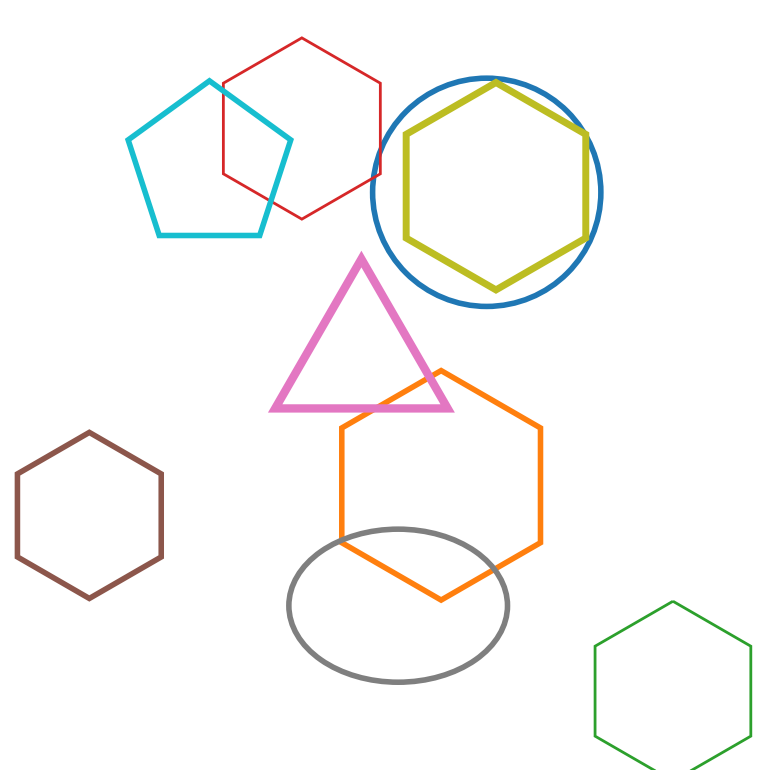[{"shape": "circle", "thickness": 2, "radius": 0.74, "center": [0.632, 0.75]}, {"shape": "hexagon", "thickness": 2, "radius": 0.74, "center": [0.573, 0.37]}, {"shape": "hexagon", "thickness": 1, "radius": 0.58, "center": [0.874, 0.102]}, {"shape": "hexagon", "thickness": 1, "radius": 0.59, "center": [0.392, 0.833]}, {"shape": "hexagon", "thickness": 2, "radius": 0.54, "center": [0.116, 0.331]}, {"shape": "triangle", "thickness": 3, "radius": 0.65, "center": [0.469, 0.534]}, {"shape": "oval", "thickness": 2, "radius": 0.71, "center": [0.517, 0.213]}, {"shape": "hexagon", "thickness": 2.5, "radius": 0.67, "center": [0.644, 0.758]}, {"shape": "pentagon", "thickness": 2, "radius": 0.56, "center": [0.272, 0.784]}]